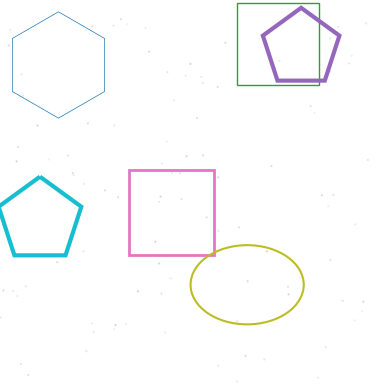[{"shape": "hexagon", "thickness": 0.5, "radius": 0.69, "center": [0.152, 0.831]}, {"shape": "square", "thickness": 1, "radius": 0.53, "center": [0.722, 0.886]}, {"shape": "pentagon", "thickness": 3, "radius": 0.52, "center": [0.782, 0.875]}, {"shape": "square", "thickness": 2, "radius": 0.55, "center": [0.445, 0.449]}, {"shape": "oval", "thickness": 1.5, "radius": 0.73, "center": [0.642, 0.26]}, {"shape": "pentagon", "thickness": 3, "radius": 0.56, "center": [0.104, 0.428]}]